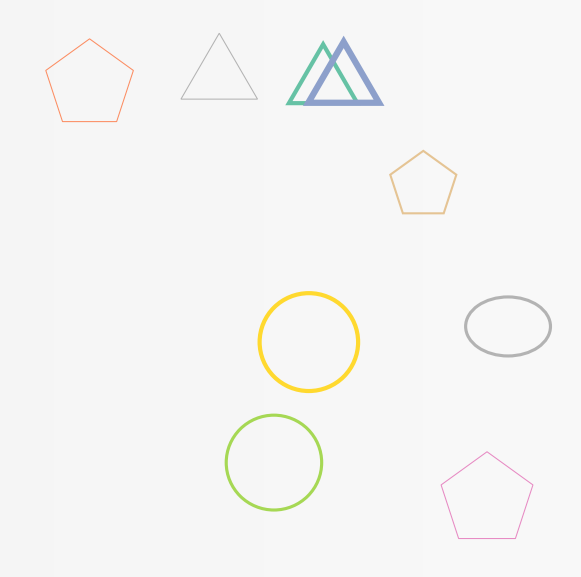[{"shape": "triangle", "thickness": 2, "radius": 0.34, "center": [0.556, 0.855]}, {"shape": "pentagon", "thickness": 0.5, "radius": 0.4, "center": [0.154, 0.853]}, {"shape": "triangle", "thickness": 3, "radius": 0.35, "center": [0.591, 0.856]}, {"shape": "pentagon", "thickness": 0.5, "radius": 0.42, "center": [0.838, 0.134]}, {"shape": "circle", "thickness": 1.5, "radius": 0.41, "center": [0.471, 0.198]}, {"shape": "circle", "thickness": 2, "radius": 0.42, "center": [0.531, 0.407]}, {"shape": "pentagon", "thickness": 1, "radius": 0.3, "center": [0.728, 0.678]}, {"shape": "triangle", "thickness": 0.5, "radius": 0.38, "center": [0.377, 0.866]}, {"shape": "oval", "thickness": 1.5, "radius": 0.36, "center": [0.874, 0.434]}]